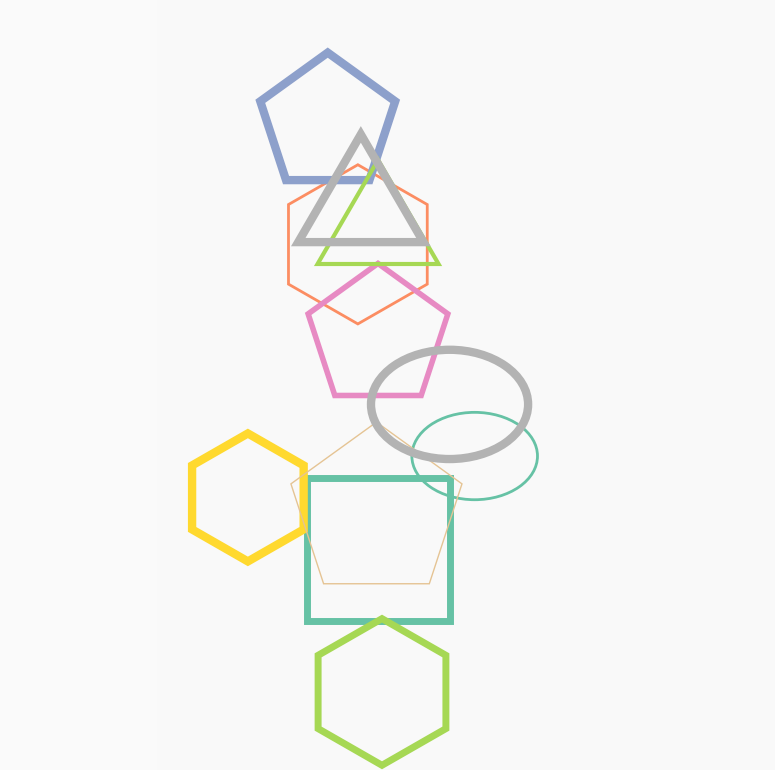[{"shape": "square", "thickness": 2.5, "radius": 0.46, "center": [0.488, 0.286]}, {"shape": "oval", "thickness": 1, "radius": 0.41, "center": [0.612, 0.408]}, {"shape": "hexagon", "thickness": 1, "radius": 0.52, "center": [0.462, 0.683]}, {"shape": "pentagon", "thickness": 3, "radius": 0.46, "center": [0.423, 0.84]}, {"shape": "pentagon", "thickness": 2, "radius": 0.47, "center": [0.488, 0.563]}, {"shape": "triangle", "thickness": 1.5, "radius": 0.45, "center": [0.488, 0.702]}, {"shape": "hexagon", "thickness": 2.5, "radius": 0.48, "center": [0.493, 0.101]}, {"shape": "hexagon", "thickness": 3, "radius": 0.42, "center": [0.32, 0.354]}, {"shape": "pentagon", "thickness": 0.5, "radius": 0.58, "center": [0.486, 0.336]}, {"shape": "oval", "thickness": 3, "radius": 0.51, "center": [0.58, 0.475]}, {"shape": "triangle", "thickness": 3, "radius": 0.47, "center": [0.466, 0.732]}]